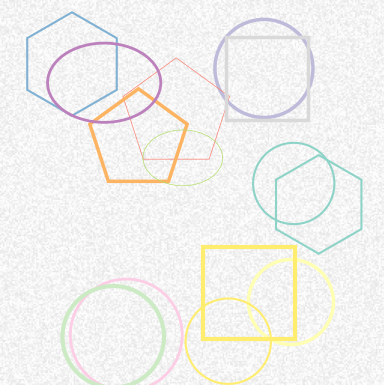[{"shape": "hexagon", "thickness": 1.5, "radius": 0.64, "center": [0.828, 0.469]}, {"shape": "circle", "thickness": 1.5, "radius": 0.53, "center": [0.763, 0.523]}, {"shape": "circle", "thickness": 2.5, "radius": 0.55, "center": [0.756, 0.216]}, {"shape": "circle", "thickness": 2.5, "radius": 0.64, "center": [0.686, 0.822]}, {"shape": "pentagon", "thickness": 0.5, "radius": 0.73, "center": [0.458, 0.704]}, {"shape": "hexagon", "thickness": 1.5, "radius": 0.67, "center": [0.187, 0.834]}, {"shape": "pentagon", "thickness": 2.5, "radius": 0.66, "center": [0.36, 0.636]}, {"shape": "oval", "thickness": 0.5, "radius": 0.52, "center": [0.475, 0.59]}, {"shape": "circle", "thickness": 2, "radius": 0.73, "center": [0.328, 0.13]}, {"shape": "square", "thickness": 2.5, "radius": 0.54, "center": [0.694, 0.796]}, {"shape": "oval", "thickness": 2, "radius": 0.74, "center": [0.271, 0.785]}, {"shape": "circle", "thickness": 3, "radius": 0.66, "center": [0.294, 0.125]}, {"shape": "square", "thickness": 3, "radius": 0.6, "center": [0.647, 0.238]}, {"shape": "circle", "thickness": 1.5, "radius": 0.55, "center": [0.593, 0.114]}]